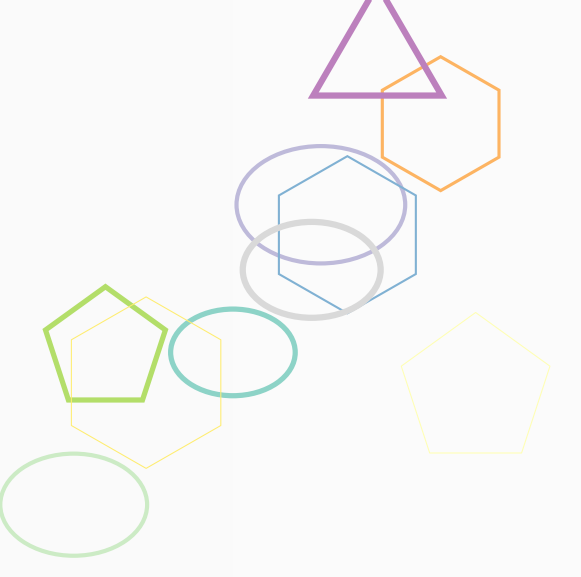[{"shape": "oval", "thickness": 2.5, "radius": 0.54, "center": [0.401, 0.389]}, {"shape": "pentagon", "thickness": 0.5, "radius": 0.67, "center": [0.818, 0.324]}, {"shape": "oval", "thickness": 2, "radius": 0.73, "center": [0.552, 0.645]}, {"shape": "hexagon", "thickness": 1, "radius": 0.68, "center": [0.598, 0.593]}, {"shape": "hexagon", "thickness": 1.5, "radius": 0.58, "center": [0.758, 0.785]}, {"shape": "pentagon", "thickness": 2.5, "radius": 0.54, "center": [0.181, 0.394]}, {"shape": "oval", "thickness": 3, "radius": 0.59, "center": [0.536, 0.532]}, {"shape": "triangle", "thickness": 3, "radius": 0.64, "center": [0.649, 0.897]}, {"shape": "oval", "thickness": 2, "radius": 0.63, "center": [0.127, 0.125]}, {"shape": "hexagon", "thickness": 0.5, "radius": 0.74, "center": [0.251, 0.337]}]